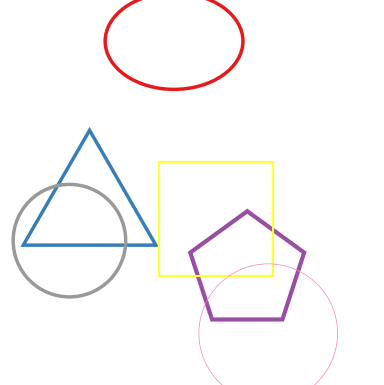[{"shape": "oval", "thickness": 2.5, "radius": 0.89, "center": [0.452, 0.893]}, {"shape": "triangle", "thickness": 2.5, "radius": 0.99, "center": [0.233, 0.463]}, {"shape": "pentagon", "thickness": 3, "radius": 0.78, "center": [0.642, 0.296]}, {"shape": "square", "thickness": 1.5, "radius": 0.74, "center": [0.56, 0.432]}, {"shape": "circle", "thickness": 0.5, "radius": 0.9, "center": [0.697, 0.135]}, {"shape": "circle", "thickness": 2.5, "radius": 0.73, "center": [0.18, 0.375]}]